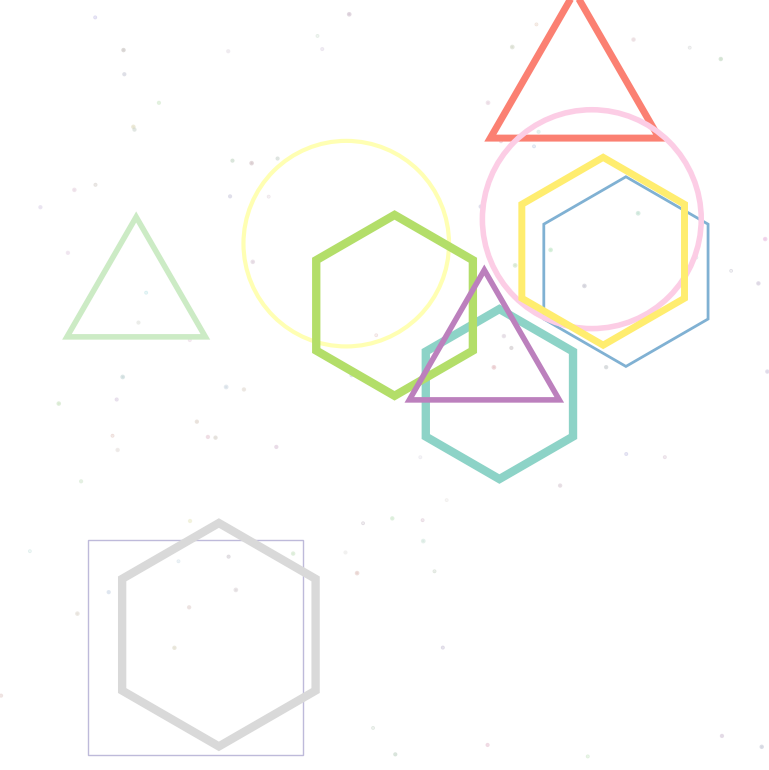[{"shape": "hexagon", "thickness": 3, "radius": 0.55, "center": [0.649, 0.488]}, {"shape": "circle", "thickness": 1.5, "radius": 0.67, "center": [0.45, 0.684]}, {"shape": "square", "thickness": 0.5, "radius": 0.7, "center": [0.254, 0.159]}, {"shape": "triangle", "thickness": 2.5, "radius": 0.63, "center": [0.746, 0.884]}, {"shape": "hexagon", "thickness": 1, "radius": 0.62, "center": [0.813, 0.647]}, {"shape": "hexagon", "thickness": 3, "radius": 0.59, "center": [0.512, 0.603]}, {"shape": "circle", "thickness": 2, "radius": 0.71, "center": [0.769, 0.715]}, {"shape": "hexagon", "thickness": 3, "radius": 0.73, "center": [0.284, 0.176]}, {"shape": "triangle", "thickness": 2, "radius": 0.56, "center": [0.629, 0.537]}, {"shape": "triangle", "thickness": 2, "radius": 0.52, "center": [0.177, 0.614]}, {"shape": "hexagon", "thickness": 2.5, "radius": 0.61, "center": [0.783, 0.674]}]